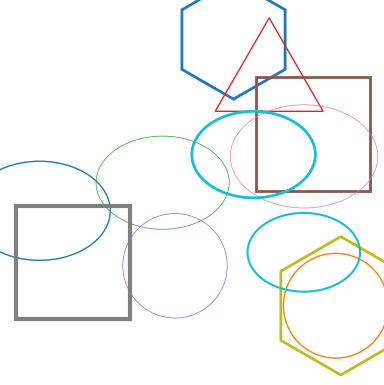[{"shape": "oval", "thickness": 1, "radius": 0.92, "center": [0.103, 0.452]}, {"shape": "hexagon", "thickness": 2, "radius": 0.77, "center": [0.607, 0.897]}, {"shape": "circle", "thickness": 1, "radius": 0.68, "center": [0.872, 0.206]}, {"shape": "oval", "thickness": 0.5, "radius": 0.86, "center": [0.422, 0.526]}, {"shape": "triangle", "thickness": 1, "radius": 0.81, "center": [0.699, 0.792]}, {"shape": "circle", "thickness": 0.5, "radius": 0.68, "center": [0.455, 0.31]}, {"shape": "square", "thickness": 2, "radius": 0.74, "center": [0.813, 0.653]}, {"shape": "oval", "thickness": 0.5, "radius": 0.96, "center": [0.79, 0.594]}, {"shape": "square", "thickness": 3, "radius": 0.73, "center": [0.19, 0.318]}, {"shape": "hexagon", "thickness": 2, "radius": 0.9, "center": [0.885, 0.206]}, {"shape": "oval", "thickness": 1.5, "radius": 0.73, "center": [0.789, 0.345]}, {"shape": "oval", "thickness": 2, "radius": 0.8, "center": [0.659, 0.598]}]